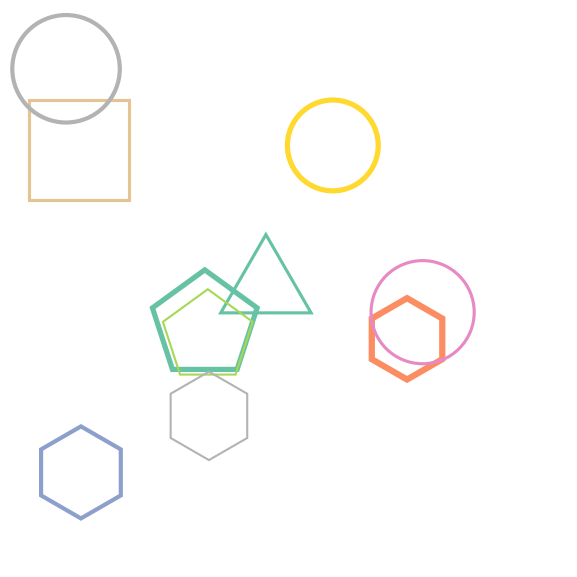[{"shape": "triangle", "thickness": 1.5, "radius": 0.45, "center": [0.46, 0.503]}, {"shape": "pentagon", "thickness": 2.5, "radius": 0.48, "center": [0.355, 0.437]}, {"shape": "hexagon", "thickness": 3, "radius": 0.35, "center": [0.705, 0.412]}, {"shape": "hexagon", "thickness": 2, "radius": 0.4, "center": [0.14, 0.181]}, {"shape": "circle", "thickness": 1.5, "radius": 0.45, "center": [0.732, 0.459]}, {"shape": "pentagon", "thickness": 1, "radius": 0.41, "center": [0.36, 0.417]}, {"shape": "circle", "thickness": 2.5, "radius": 0.39, "center": [0.576, 0.747]}, {"shape": "square", "thickness": 1.5, "radius": 0.43, "center": [0.136, 0.739]}, {"shape": "hexagon", "thickness": 1, "radius": 0.38, "center": [0.362, 0.279]}, {"shape": "circle", "thickness": 2, "radius": 0.47, "center": [0.114, 0.88]}]